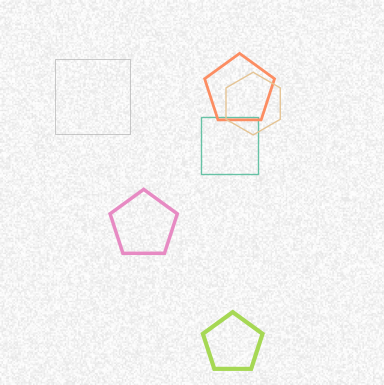[{"shape": "square", "thickness": 1, "radius": 0.37, "center": [0.596, 0.622]}, {"shape": "pentagon", "thickness": 2, "radius": 0.48, "center": [0.622, 0.766]}, {"shape": "pentagon", "thickness": 2.5, "radius": 0.46, "center": [0.373, 0.416]}, {"shape": "pentagon", "thickness": 3, "radius": 0.41, "center": [0.604, 0.108]}, {"shape": "hexagon", "thickness": 1, "radius": 0.41, "center": [0.657, 0.731]}, {"shape": "square", "thickness": 0.5, "radius": 0.49, "center": [0.239, 0.749]}]